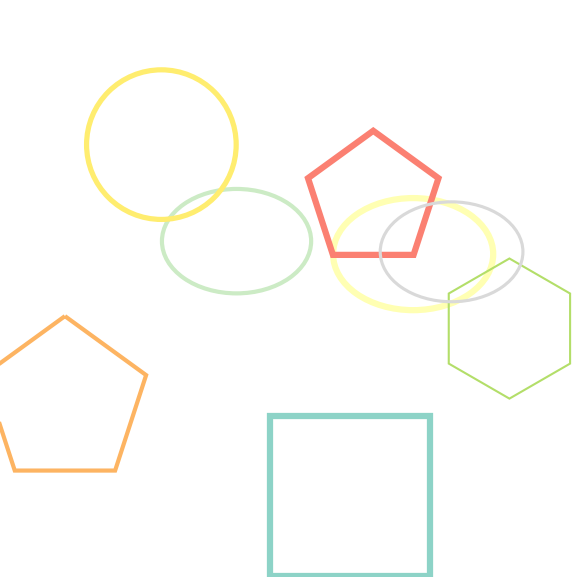[{"shape": "square", "thickness": 3, "radius": 0.69, "center": [0.606, 0.14]}, {"shape": "oval", "thickness": 3, "radius": 0.69, "center": [0.715, 0.559]}, {"shape": "pentagon", "thickness": 3, "radius": 0.59, "center": [0.646, 0.654]}, {"shape": "pentagon", "thickness": 2, "radius": 0.74, "center": [0.112, 0.304]}, {"shape": "hexagon", "thickness": 1, "radius": 0.61, "center": [0.882, 0.43]}, {"shape": "oval", "thickness": 1.5, "radius": 0.62, "center": [0.782, 0.563]}, {"shape": "oval", "thickness": 2, "radius": 0.65, "center": [0.41, 0.582]}, {"shape": "circle", "thickness": 2.5, "radius": 0.65, "center": [0.279, 0.749]}]